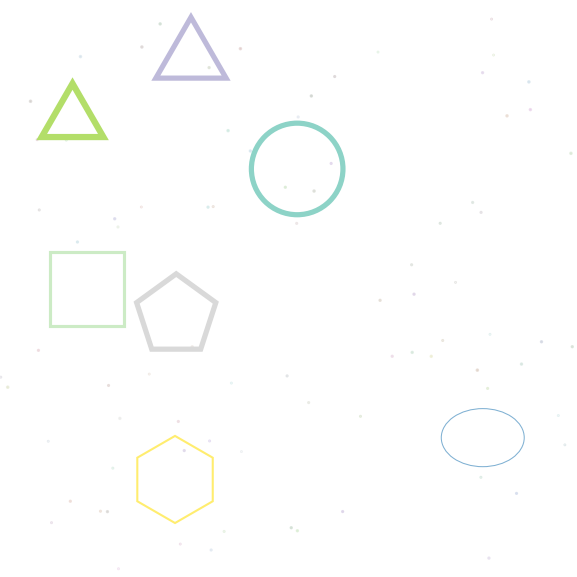[{"shape": "circle", "thickness": 2.5, "radius": 0.4, "center": [0.515, 0.707]}, {"shape": "triangle", "thickness": 2.5, "radius": 0.35, "center": [0.331, 0.899]}, {"shape": "oval", "thickness": 0.5, "radius": 0.36, "center": [0.836, 0.241]}, {"shape": "triangle", "thickness": 3, "radius": 0.31, "center": [0.126, 0.793]}, {"shape": "pentagon", "thickness": 2.5, "radius": 0.36, "center": [0.305, 0.453]}, {"shape": "square", "thickness": 1.5, "radius": 0.32, "center": [0.151, 0.499]}, {"shape": "hexagon", "thickness": 1, "radius": 0.38, "center": [0.303, 0.169]}]